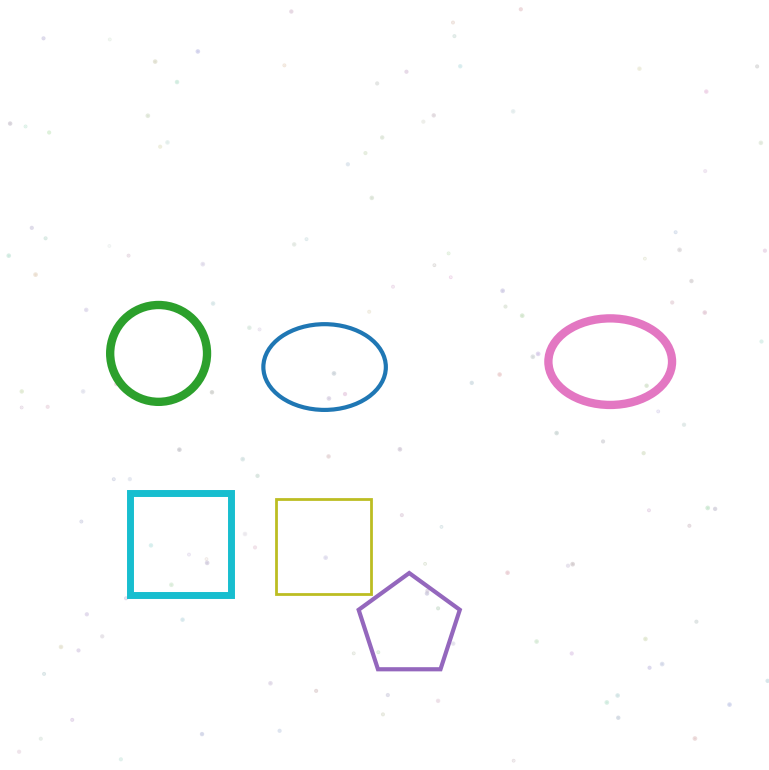[{"shape": "oval", "thickness": 1.5, "radius": 0.4, "center": [0.422, 0.523]}, {"shape": "circle", "thickness": 3, "radius": 0.31, "center": [0.206, 0.541]}, {"shape": "pentagon", "thickness": 1.5, "radius": 0.35, "center": [0.531, 0.187]}, {"shape": "oval", "thickness": 3, "radius": 0.4, "center": [0.793, 0.53]}, {"shape": "square", "thickness": 1, "radius": 0.31, "center": [0.42, 0.29]}, {"shape": "square", "thickness": 2.5, "radius": 0.33, "center": [0.234, 0.293]}]